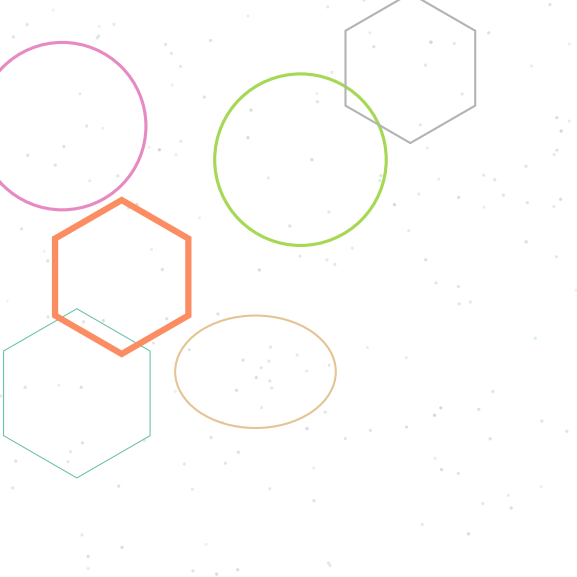[{"shape": "hexagon", "thickness": 0.5, "radius": 0.73, "center": [0.133, 0.318]}, {"shape": "hexagon", "thickness": 3, "radius": 0.67, "center": [0.211, 0.519]}, {"shape": "circle", "thickness": 1.5, "radius": 0.72, "center": [0.108, 0.781]}, {"shape": "circle", "thickness": 1.5, "radius": 0.74, "center": [0.52, 0.723]}, {"shape": "oval", "thickness": 1, "radius": 0.7, "center": [0.442, 0.355]}, {"shape": "hexagon", "thickness": 1, "radius": 0.65, "center": [0.711, 0.881]}]